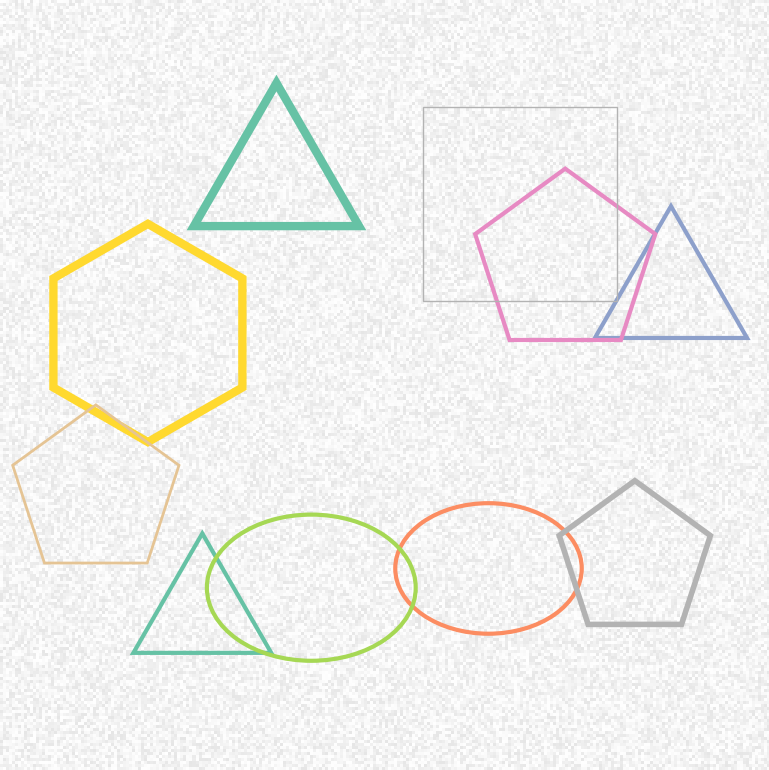[{"shape": "triangle", "thickness": 1.5, "radius": 0.52, "center": [0.263, 0.204]}, {"shape": "triangle", "thickness": 3, "radius": 0.62, "center": [0.359, 0.768]}, {"shape": "oval", "thickness": 1.5, "radius": 0.61, "center": [0.634, 0.262]}, {"shape": "triangle", "thickness": 1.5, "radius": 0.57, "center": [0.871, 0.618]}, {"shape": "pentagon", "thickness": 1.5, "radius": 0.62, "center": [0.734, 0.658]}, {"shape": "oval", "thickness": 1.5, "radius": 0.68, "center": [0.404, 0.237]}, {"shape": "hexagon", "thickness": 3, "radius": 0.71, "center": [0.192, 0.568]}, {"shape": "pentagon", "thickness": 1, "radius": 0.57, "center": [0.124, 0.361]}, {"shape": "square", "thickness": 0.5, "radius": 0.63, "center": [0.675, 0.735]}, {"shape": "pentagon", "thickness": 2, "radius": 0.52, "center": [0.824, 0.273]}]